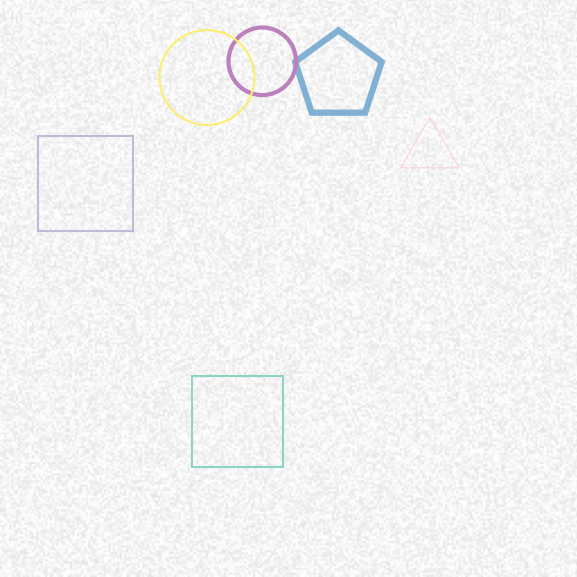[{"shape": "square", "thickness": 1, "radius": 0.39, "center": [0.412, 0.269]}, {"shape": "square", "thickness": 1, "radius": 0.41, "center": [0.149, 0.681]}, {"shape": "pentagon", "thickness": 3, "radius": 0.39, "center": [0.586, 0.868]}, {"shape": "triangle", "thickness": 0.5, "radius": 0.29, "center": [0.745, 0.738]}, {"shape": "circle", "thickness": 2, "radius": 0.29, "center": [0.454, 0.893]}, {"shape": "circle", "thickness": 1, "radius": 0.41, "center": [0.358, 0.865]}]